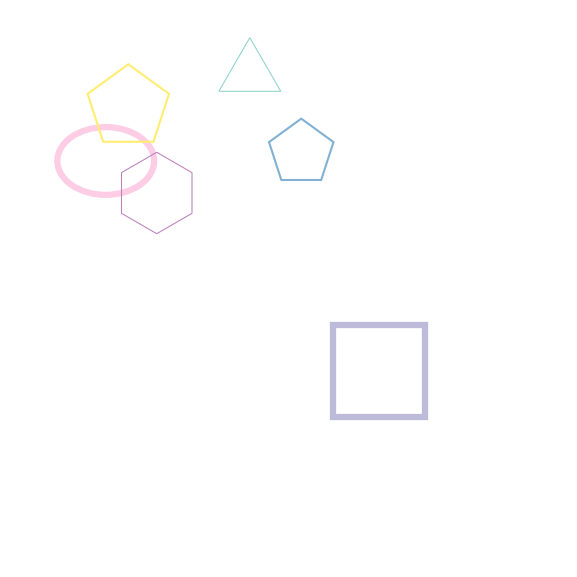[{"shape": "triangle", "thickness": 0.5, "radius": 0.31, "center": [0.433, 0.872]}, {"shape": "square", "thickness": 3, "radius": 0.4, "center": [0.656, 0.356]}, {"shape": "pentagon", "thickness": 1, "radius": 0.29, "center": [0.522, 0.735]}, {"shape": "oval", "thickness": 3, "radius": 0.42, "center": [0.183, 0.72]}, {"shape": "hexagon", "thickness": 0.5, "radius": 0.35, "center": [0.271, 0.665]}, {"shape": "pentagon", "thickness": 1, "radius": 0.37, "center": [0.222, 0.814]}]